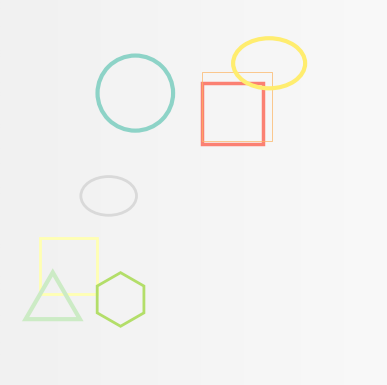[{"shape": "circle", "thickness": 3, "radius": 0.49, "center": [0.349, 0.758]}, {"shape": "square", "thickness": 2, "radius": 0.36, "center": [0.176, 0.31]}, {"shape": "square", "thickness": 2.5, "radius": 0.39, "center": [0.599, 0.706]}, {"shape": "square", "thickness": 0.5, "radius": 0.45, "center": [0.612, 0.722]}, {"shape": "hexagon", "thickness": 2, "radius": 0.35, "center": [0.311, 0.222]}, {"shape": "oval", "thickness": 2, "radius": 0.36, "center": [0.28, 0.491]}, {"shape": "triangle", "thickness": 3, "radius": 0.41, "center": [0.136, 0.212]}, {"shape": "oval", "thickness": 3, "radius": 0.46, "center": [0.695, 0.836]}]